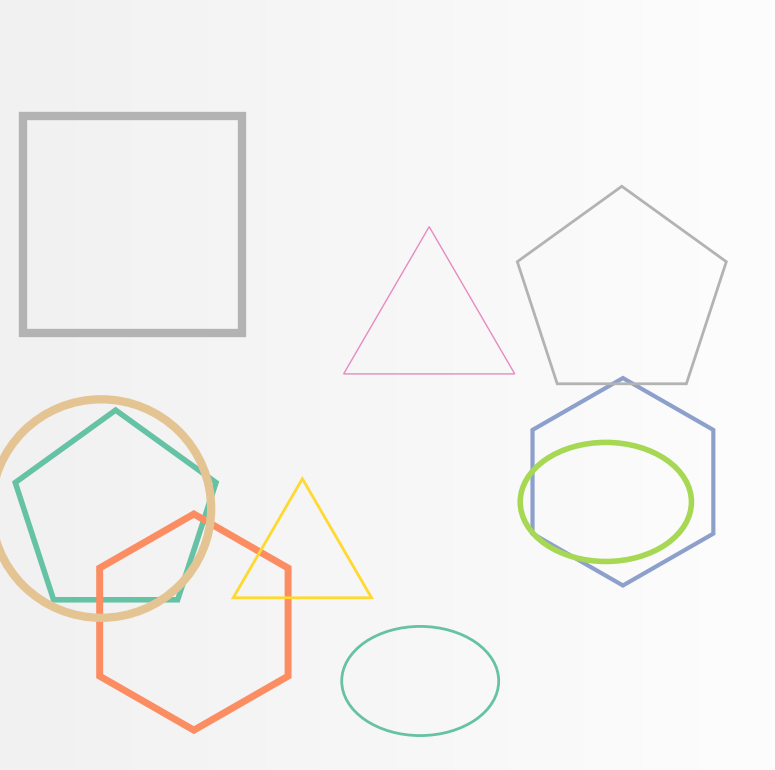[{"shape": "oval", "thickness": 1, "radius": 0.51, "center": [0.542, 0.116]}, {"shape": "pentagon", "thickness": 2, "radius": 0.68, "center": [0.149, 0.331]}, {"shape": "hexagon", "thickness": 2.5, "radius": 0.7, "center": [0.25, 0.192]}, {"shape": "hexagon", "thickness": 1.5, "radius": 0.67, "center": [0.804, 0.374]}, {"shape": "triangle", "thickness": 0.5, "radius": 0.64, "center": [0.554, 0.578]}, {"shape": "oval", "thickness": 2, "radius": 0.55, "center": [0.782, 0.348]}, {"shape": "triangle", "thickness": 1, "radius": 0.52, "center": [0.39, 0.275]}, {"shape": "circle", "thickness": 3, "radius": 0.71, "center": [0.131, 0.34]}, {"shape": "square", "thickness": 3, "radius": 0.7, "center": [0.171, 0.708]}, {"shape": "pentagon", "thickness": 1, "radius": 0.71, "center": [0.802, 0.616]}]